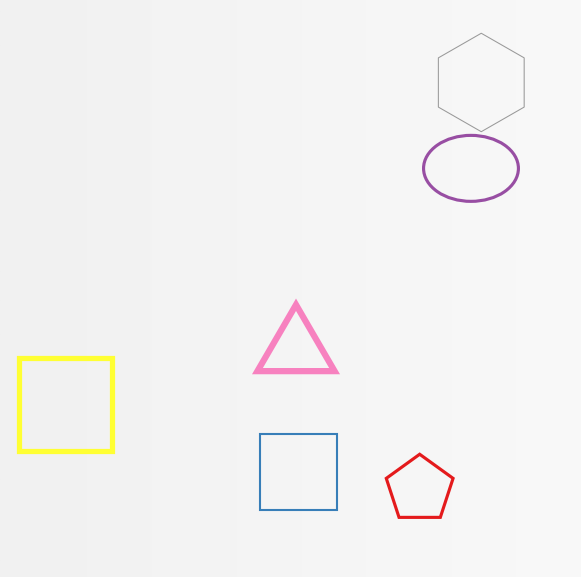[{"shape": "pentagon", "thickness": 1.5, "radius": 0.3, "center": [0.722, 0.152]}, {"shape": "square", "thickness": 1, "radius": 0.33, "center": [0.513, 0.182]}, {"shape": "oval", "thickness": 1.5, "radius": 0.41, "center": [0.81, 0.708]}, {"shape": "square", "thickness": 2.5, "radius": 0.4, "center": [0.112, 0.299]}, {"shape": "triangle", "thickness": 3, "radius": 0.38, "center": [0.509, 0.395]}, {"shape": "hexagon", "thickness": 0.5, "radius": 0.43, "center": [0.828, 0.856]}]